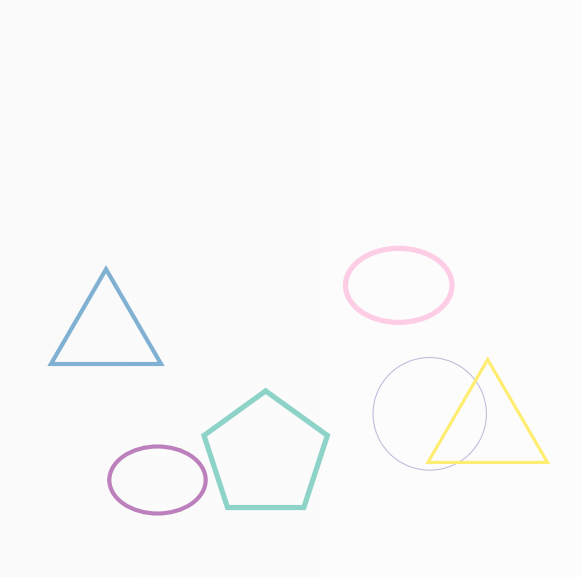[{"shape": "pentagon", "thickness": 2.5, "radius": 0.56, "center": [0.457, 0.211]}, {"shape": "circle", "thickness": 0.5, "radius": 0.49, "center": [0.739, 0.283]}, {"shape": "triangle", "thickness": 2, "radius": 0.55, "center": [0.182, 0.424]}, {"shape": "oval", "thickness": 2.5, "radius": 0.46, "center": [0.686, 0.505]}, {"shape": "oval", "thickness": 2, "radius": 0.41, "center": [0.271, 0.168]}, {"shape": "triangle", "thickness": 1.5, "radius": 0.59, "center": [0.839, 0.258]}]